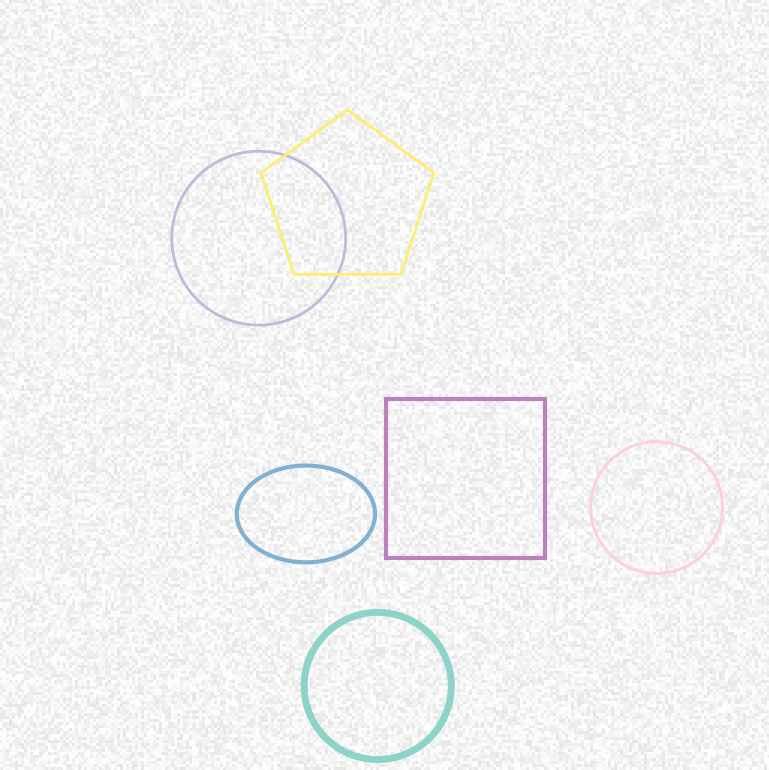[{"shape": "circle", "thickness": 2.5, "radius": 0.48, "center": [0.491, 0.109]}, {"shape": "circle", "thickness": 1, "radius": 0.56, "center": [0.336, 0.691]}, {"shape": "oval", "thickness": 1.5, "radius": 0.45, "center": [0.397, 0.333]}, {"shape": "circle", "thickness": 1, "radius": 0.43, "center": [0.853, 0.341]}, {"shape": "square", "thickness": 1.5, "radius": 0.52, "center": [0.605, 0.378]}, {"shape": "pentagon", "thickness": 1, "radius": 0.59, "center": [0.451, 0.739]}]